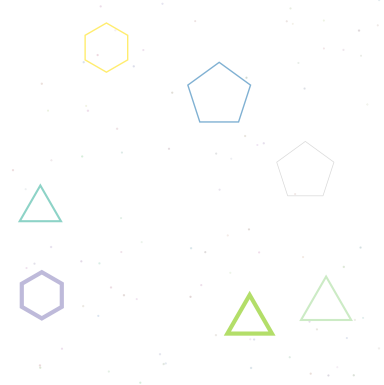[{"shape": "triangle", "thickness": 1.5, "radius": 0.31, "center": [0.105, 0.456]}, {"shape": "hexagon", "thickness": 3, "radius": 0.3, "center": [0.109, 0.233]}, {"shape": "pentagon", "thickness": 1, "radius": 0.43, "center": [0.569, 0.752]}, {"shape": "triangle", "thickness": 3, "radius": 0.33, "center": [0.648, 0.167]}, {"shape": "pentagon", "thickness": 0.5, "radius": 0.39, "center": [0.793, 0.555]}, {"shape": "triangle", "thickness": 1.5, "radius": 0.38, "center": [0.847, 0.206]}, {"shape": "hexagon", "thickness": 1, "radius": 0.32, "center": [0.276, 0.876]}]